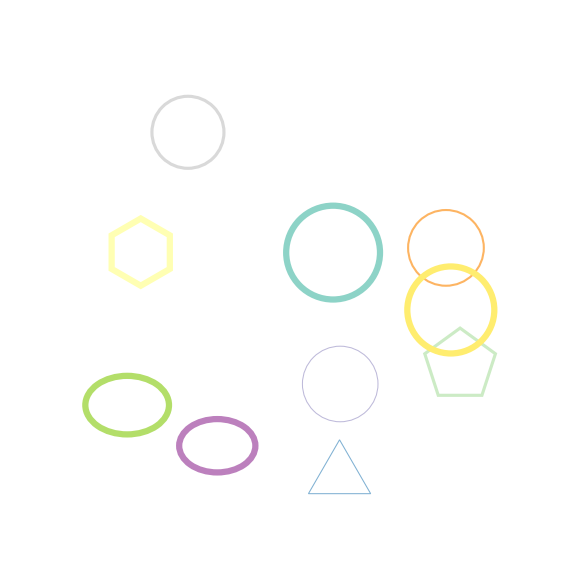[{"shape": "circle", "thickness": 3, "radius": 0.41, "center": [0.577, 0.562]}, {"shape": "hexagon", "thickness": 3, "radius": 0.29, "center": [0.244, 0.563]}, {"shape": "circle", "thickness": 0.5, "radius": 0.33, "center": [0.589, 0.334]}, {"shape": "triangle", "thickness": 0.5, "radius": 0.31, "center": [0.588, 0.175]}, {"shape": "circle", "thickness": 1, "radius": 0.33, "center": [0.772, 0.57]}, {"shape": "oval", "thickness": 3, "radius": 0.36, "center": [0.22, 0.298]}, {"shape": "circle", "thickness": 1.5, "radius": 0.31, "center": [0.325, 0.77]}, {"shape": "oval", "thickness": 3, "radius": 0.33, "center": [0.376, 0.227]}, {"shape": "pentagon", "thickness": 1.5, "radius": 0.32, "center": [0.797, 0.367]}, {"shape": "circle", "thickness": 3, "radius": 0.38, "center": [0.781, 0.462]}]